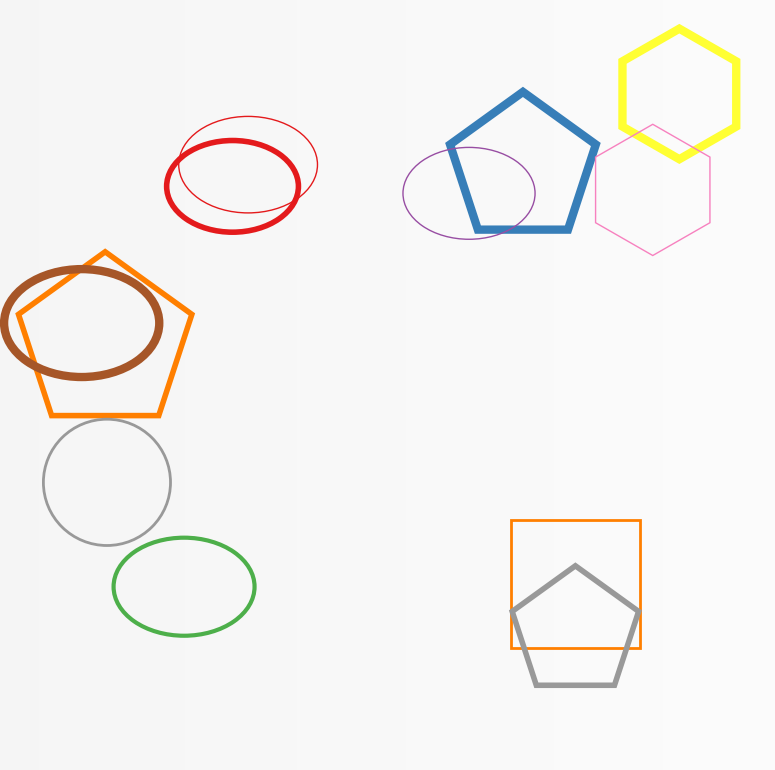[{"shape": "oval", "thickness": 2, "radius": 0.43, "center": [0.3, 0.758]}, {"shape": "oval", "thickness": 0.5, "radius": 0.45, "center": [0.32, 0.786]}, {"shape": "pentagon", "thickness": 3, "radius": 0.49, "center": [0.675, 0.782]}, {"shape": "oval", "thickness": 1.5, "radius": 0.45, "center": [0.238, 0.238]}, {"shape": "oval", "thickness": 0.5, "radius": 0.43, "center": [0.605, 0.749]}, {"shape": "pentagon", "thickness": 2, "radius": 0.59, "center": [0.136, 0.555]}, {"shape": "square", "thickness": 1, "radius": 0.42, "center": [0.743, 0.241]}, {"shape": "hexagon", "thickness": 3, "radius": 0.42, "center": [0.877, 0.878]}, {"shape": "oval", "thickness": 3, "radius": 0.5, "center": [0.105, 0.58]}, {"shape": "hexagon", "thickness": 0.5, "radius": 0.43, "center": [0.842, 0.753]}, {"shape": "pentagon", "thickness": 2, "radius": 0.43, "center": [0.742, 0.179]}, {"shape": "circle", "thickness": 1, "radius": 0.41, "center": [0.138, 0.374]}]